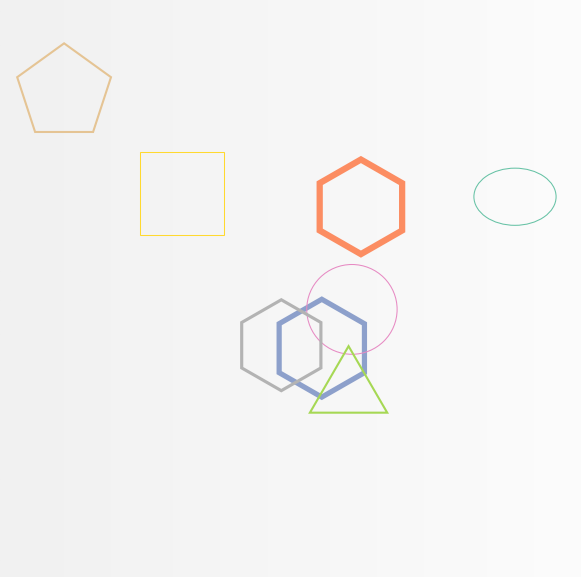[{"shape": "oval", "thickness": 0.5, "radius": 0.35, "center": [0.886, 0.658]}, {"shape": "hexagon", "thickness": 3, "radius": 0.41, "center": [0.621, 0.641]}, {"shape": "hexagon", "thickness": 2.5, "radius": 0.42, "center": [0.554, 0.396]}, {"shape": "circle", "thickness": 0.5, "radius": 0.39, "center": [0.605, 0.463]}, {"shape": "triangle", "thickness": 1, "radius": 0.38, "center": [0.6, 0.323]}, {"shape": "square", "thickness": 0.5, "radius": 0.36, "center": [0.313, 0.664]}, {"shape": "pentagon", "thickness": 1, "radius": 0.42, "center": [0.11, 0.839]}, {"shape": "hexagon", "thickness": 1.5, "radius": 0.39, "center": [0.484, 0.401]}]